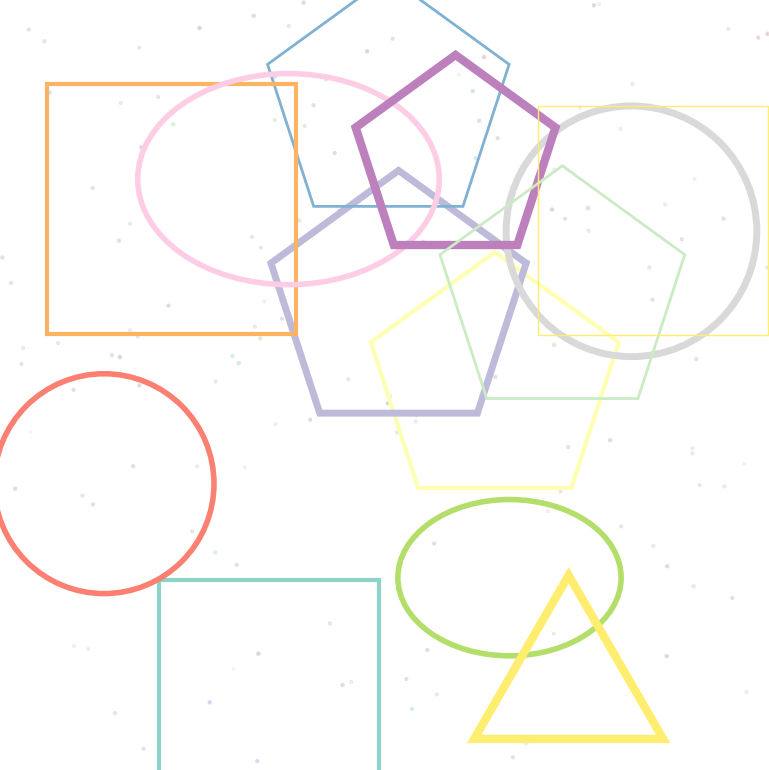[{"shape": "square", "thickness": 1.5, "radius": 0.71, "center": [0.349, 0.105]}, {"shape": "pentagon", "thickness": 1.5, "radius": 0.85, "center": [0.643, 0.503]}, {"shape": "pentagon", "thickness": 2.5, "radius": 0.87, "center": [0.518, 0.604]}, {"shape": "circle", "thickness": 2, "radius": 0.71, "center": [0.135, 0.372]}, {"shape": "pentagon", "thickness": 1, "radius": 0.82, "center": [0.504, 0.865]}, {"shape": "square", "thickness": 1.5, "radius": 0.81, "center": [0.223, 0.729]}, {"shape": "oval", "thickness": 2, "radius": 0.72, "center": [0.662, 0.25]}, {"shape": "oval", "thickness": 2, "radius": 0.98, "center": [0.375, 0.767]}, {"shape": "circle", "thickness": 2.5, "radius": 0.81, "center": [0.82, 0.7]}, {"shape": "pentagon", "thickness": 3, "radius": 0.68, "center": [0.592, 0.792]}, {"shape": "pentagon", "thickness": 1, "radius": 0.84, "center": [0.73, 0.618]}, {"shape": "square", "thickness": 0.5, "radius": 0.74, "center": [0.848, 0.713]}, {"shape": "triangle", "thickness": 3, "radius": 0.71, "center": [0.738, 0.111]}]